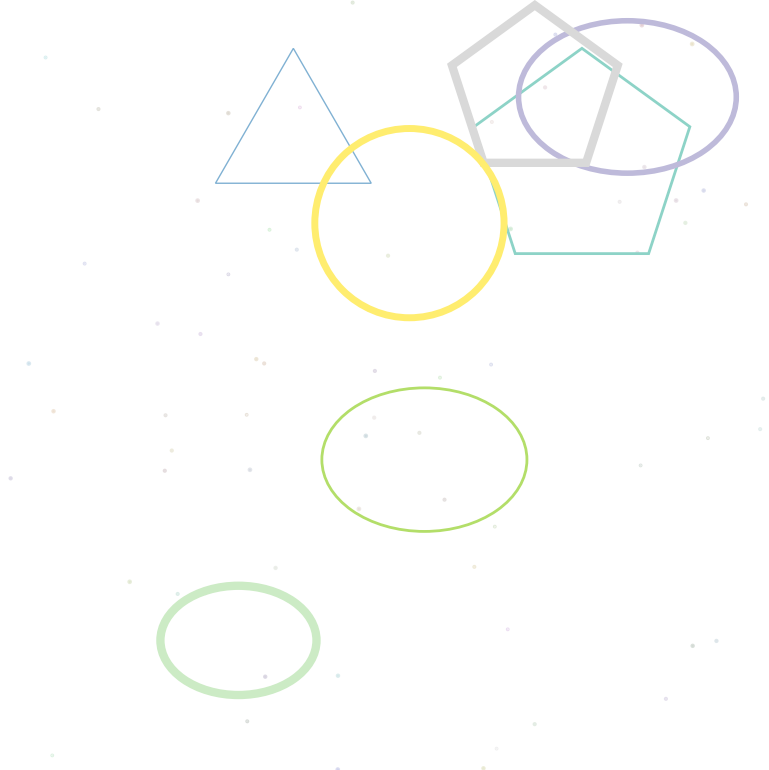[{"shape": "pentagon", "thickness": 1, "radius": 0.74, "center": [0.756, 0.79]}, {"shape": "oval", "thickness": 2, "radius": 0.71, "center": [0.815, 0.874]}, {"shape": "triangle", "thickness": 0.5, "radius": 0.58, "center": [0.381, 0.82]}, {"shape": "oval", "thickness": 1, "radius": 0.67, "center": [0.551, 0.403]}, {"shape": "pentagon", "thickness": 3, "radius": 0.57, "center": [0.695, 0.88]}, {"shape": "oval", "thickness": 3, "radius": 0.51, "center": [0.31, 0.168]}, {"shape": "circle", "thickness": 2.5, "radius": 0.61, "center": [0.532, 0.71]}]